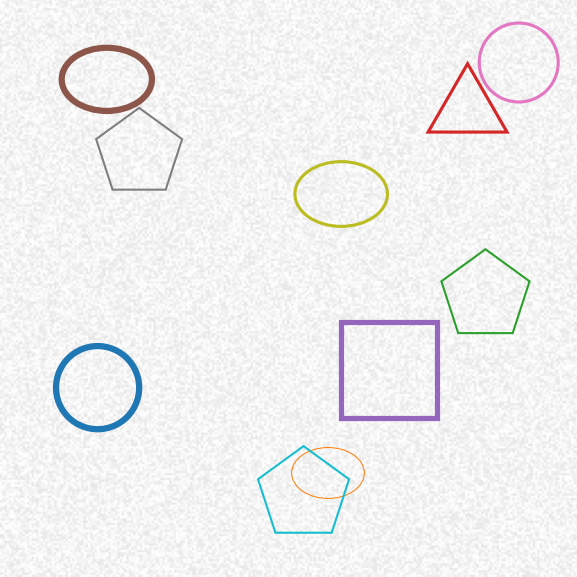[{"shape": "circle", "thickness": 3, "radius": 0.36, "center": [0.169, 0.328]}, {"shape": "oval", "thickness": 0.5, "radius": 0.31, "center": [0.568, 0.18]}, {"shape": "pentagon", "thickness": 1, "radius": 0.4, "center": [0.841, 0.487]}, {"shape": "triangle", "thickness": 1.5, "radius": 0.39, "center": [0.81, 0.81]}, {"shape": "square", "thickness": 2.5, "radius": 0.42, "center": [0.674, 0.359]}, {"shape": "oval", "thickness": 3, "radius": 0.39, "center": [0.185, 0.862]}, {"shape": "circle", "thickness": 1.5, "radius": 0.34, "center": [0.898, 0.891]}, {"shape": "pentagon", "thickness": 1, "radius": 0.39, "center": [0.241, 0.734]}, {"shape": "oval", "thickness": 1.5, "radius": 0.4, "center": [0.591, 0.663]}, {"shape": "pentagon", "thickness": 1, "radius": 0.41, "center": [0.526, 0.144]}]